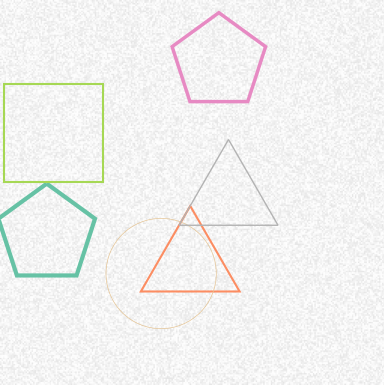[{"shape": "pentagon", "thickness": 3, "radius": 0.66, "center": [0.121, 0.391]}, {"shape": "triangle", "thickness": 1.5, "radius": 0.74, "center": [0.494, 0.317]}, {"shape": "pentagon", "thickness": 2.5, "radius": 0.64, "center": [0.568, 0.839]}, {"shape": "square", "thickness": 1.5, "radius": 0.64, "center": [0.139, 0.655]}, {"shape": "circle", "thickness": 0.5, "radius": 0.72, "center": [0.419, 0.29]}, {"shape": "triangle", "thickness": 1, "radius": 0.74, "center": [0.594, 0.489]}]